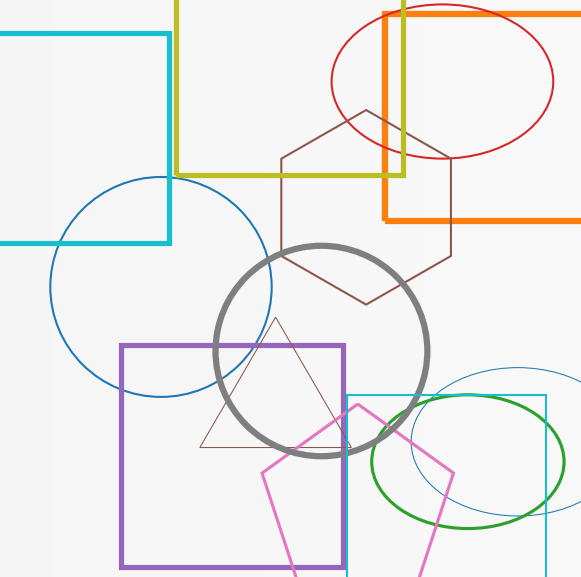[{"shape": "oval", "thickness": 0.5, "radius": 0.92, "center": [0.891, 0.234]}, {"shape": "circle", "thickness": 1, "radius": 0.95, "center": [0.277, 0.502]}, {"shape": "square", "thickness": 3, "radius": 0.9, "center": [0.842, 0.795]}, {"shape": "oval", "thickness": 1.5, "radius": 0.83, "center": [0.805, 0.2]}, {"shape": "oval", "thickness": 1, "radius": 0.95, "center": [0.761, 0.858]}, {"shape": "square", "thickness": 2.5, "radius": 0.96, "center": [0.399, 0.21]}, {"shape": "triangle", "thickness": 0.5, "radius": 0.75, "center": [0.474, 0.299]}, {"shape": "hexagon", "thickness": 1, "radius": 0.84, "center": [0.63, 0.64]}, {"shape": "pentagon", "thickness": 1.5, "radius": 0.87, "center": [0.616, 0.126]}, {"shape": "circle", "thickness": 3, "radius": 0.91, "center": [0.553, 0.391]}, {"shape": "square", "thickness": 2.5, "radius": 0.98, "center": [0.499, 0.891]}, {"shape": "square", "thickness": 2.5, "radius": 0.91, "center": [0.109, 0.76]}, {"shape": "square", "thickness": 1, "radius": 0.86, "center": [0.769, 0.143]}]